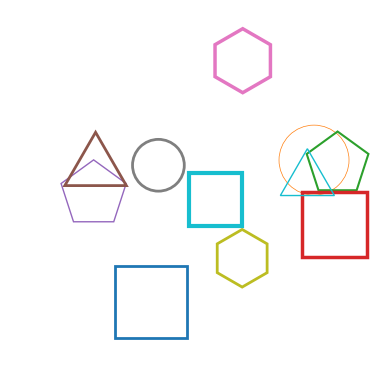[{"shape": "square", "thickness": 2, "radius": 0.47, "center": [0.391, 0.217]}, {"shape": "circle", "thickness": 0.5, "radius": 0.45, "center": [0.816, 0.584]}, {"shape": "pentagon", "thickness": 1.5, "radius": 0.42, "center": [0.877, 0.574]}, {"shape": "square", "thickness": 2.5, "radius": 0.42, "center": [0.869, 0.418]}, {"shape": "pentagon", "thickness": 1, "radius": 0.44, "center": [0.243, 0.496]}, {"shape": "triangle", "thickness": 2, "radius": 0.46, "center": [0.248, 0.564]}, {"shape": "hexagon", "thickness": 2.5, "radius": 0.42, "center": [0.63, 0.842]}, {"shape": "circle", "thickness": 2, "radius": 0.34, "center": [0.411, 0.571]}, {"shape": "hexagon", "thickness": 2, "radius": 0.37, "center": [0.629, 0.329]}, {"shape": "square", "thickness": 3, "radius": 0.35, "center": [0.56, 0.482]}, {"shape": "triangle", "thickness": 1, "radius": 0.41, "center": [0.798, 0.533]}]